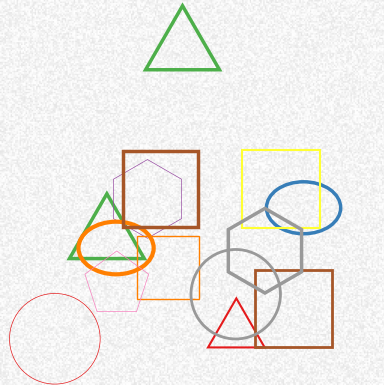[{"shape": "triangle", "thickness": 1.5, "radius": 0.42, "center": [0.614, 0.14]}, {"shape": "circle", "thickness": 0.5, "radius": 0.59, "center": [0.142, 0.12]}, {"shape": "oval", "thickness": 2.5, "radius": 0.48, "center": [0.789, 0.46]}, {"shape": "triangle", "thickness": 2.5, "radius": 0.56, "center": [0.278, 0.384]}, {"shape": "triangle", "thickness": 2.5, "radius": 0.55, "center": [0.474, 0.874]}, {"shape": "hexagon", "thickness": 0.5, "radius": 0.51, "center": [0.383, 0.483]}, {"shape": "oval", "thickness": 3, "radius": 0.49, "center": [0.302, 0.356]}, {"shape": "square", "thickness": 1, "radius": 0.41, "center": [0.436, 0.305]}, {"shape": "square", "thickness": 1.5, "radius": 0.51, "center": [0.731, 0.509]}, {"shape": "square", "thickness": 2.5, "radius": 0.49, "center": [0.417, 0.509]}, {"shape": "square", "thickness": 2, "radius": 0.5, "center": [0.763, 0.198]}, {"shape": "pentagon", "thickness": 0.5, "radius": 0.44, "center": [0.303, 0.261]}, {"shape": "hexagon", "thickness": 2.5, "radius": 0.55, "center": [0.688, 0.349]}, {"shape": "circle", "thickness": 2, "radius": 0.58, "center": [0.612, 0.236]}]